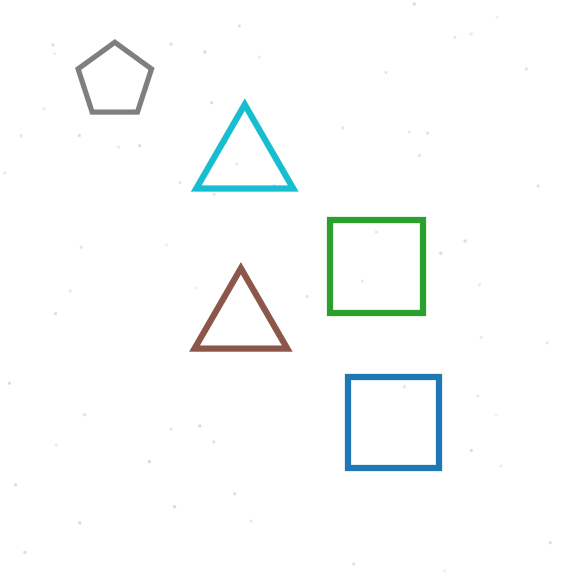[{"shape": "square", "thickness": 3, "radius": 0.4, "center": [0.681, 0.268]}, {"shape": "square", "thickness": 3, "radius": 0.4, "center": [0.652, 0.538]}, {"shape": "triangle", "thickness": 3, "radius": 0.46, "center": [0.417, 0.442]}, {"shape": "pentagon", "thickness": 2.5, "radius": 0.33, "center": [0.199, 0.859]}, {"shape": "triangle", "thickness": 3, "radius": 0.48, "center": [0.424, 0.721]}]